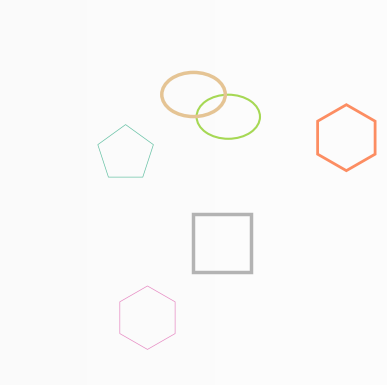[{"shape": "pentagon", "thickness": 0.5, "radius": 0.38, "center": [0.324, 0.601]}, {"shape": "hexagon", "thickness": 2, "radius": 0.43, "center": [0.894, 0.642]}, {"shape": "hexagon", "thickness": 0.5, "radius": 0.41, "center": [0.381, 0.175]}, {"shape": "oval", "thickness": 1.5, "radius": 0.41, "center": [0.589, 0.697]}, {"shape": "oval", "thickness": 2.5, "radius": 0.41, "center": [0.499, 0.755]}, {"shape": "square", "thickness": 2.5, "radius": 0.38, "center": [0.573, 0.369]}]